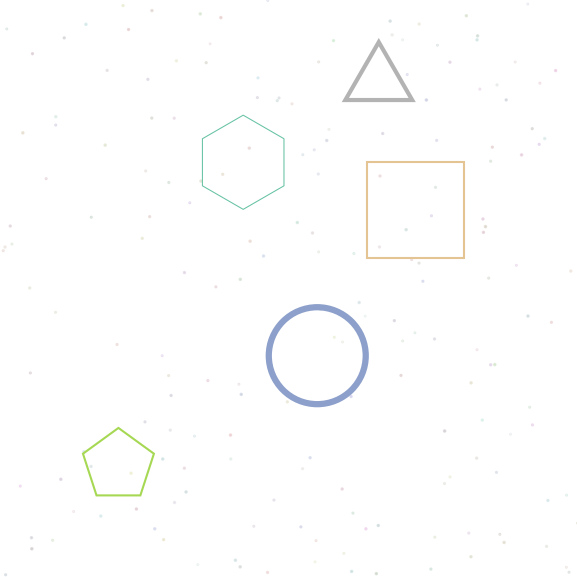[{"shape": "hexagon", "thickness": 0.5, "radius": 0.41, "center": [0.421, 0.718]}, {"shape": "circle", "thickness": 3, "radius": 0.42, "center": [0.549, 0.383]}, {"shape": "pentagon", "thickness": 1, "radius": 0.32, "center": [0.205, 0.194]}, {"shape": "square", "thickness": 1, "radius": 0.42, "center": [0.719, 0.635]}, {"shape": "triangle", "thickness": 2, "radius": 0.33, "center": [0.656, 0.859]}]